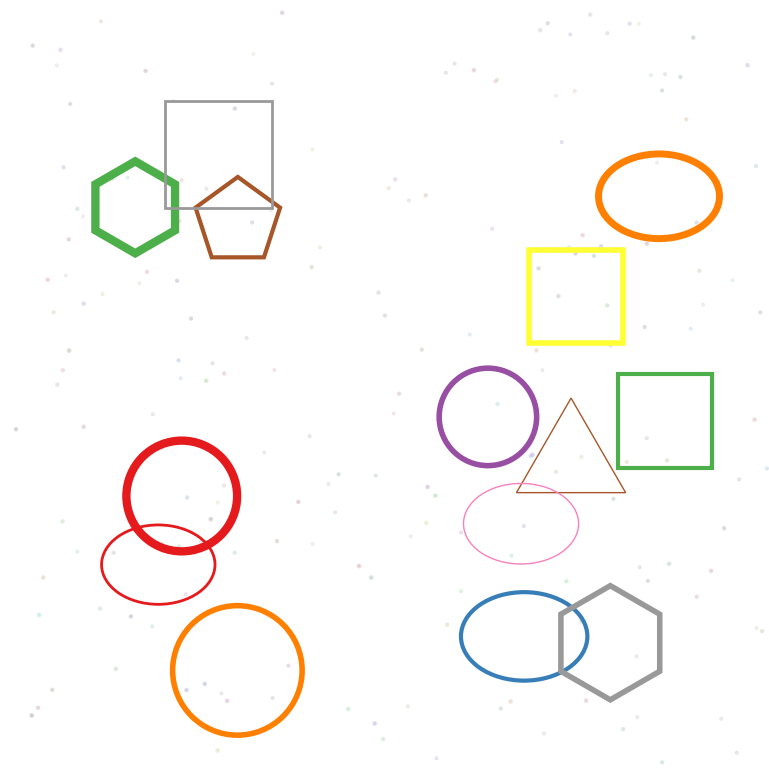[{"shape": "circle", "thickness": 3, "radius": 0.36, "center": [0.236, 0.356]}, {"shape": "oval", "thickness": 1, "radius": 0.37, "center": [0.206, 0.267]}, {"shape": "oval", "thickness": 1.5, "radius": 0.41, "center": [0.681, 0.174]}, {"shape": "square", "thickness": 1.5, "radius": 0.31, "center": [0.864, 0.453]}, {"shape": "hexagon", "thickness": 3, "radius": 0.3, "center": [0.176, 0.731]}, {"shape": "circle", "thickness": 2, "radius": 0.32, "center": [0.634, 0.459]}, {"shape": "circle", "thickness": 2, "radius": 0.42, "center": [0.308, 0.129]}, {"shape": "oval", "thickness": 2.5, "radius": 0.39, "center": [0.856, 0.745]}, {"shape": "square", "thickness": 2, "radius": 0.3, "center": [0.748, 0.615]}, {"shape": "pentagon", "thickness": 1.5, "radius": 0.29, "center": [0.309, 0.712]}, {"shape": "triangle", "thickness": 0.5, "radius": 0.41, "center": [0.742, 0.401]}, {"shape": "oval", "thickness": 0.5, "radius": 0.37, "center": [0.677, 0.32]}, {"shape": "hexagon", "thickness": 2, "radius": 0.37, "center": [0.793, 0.165]}, {"shape": "square", "thickness": 1, "radius": 0.35, "center": [0.284, 0.799]}]